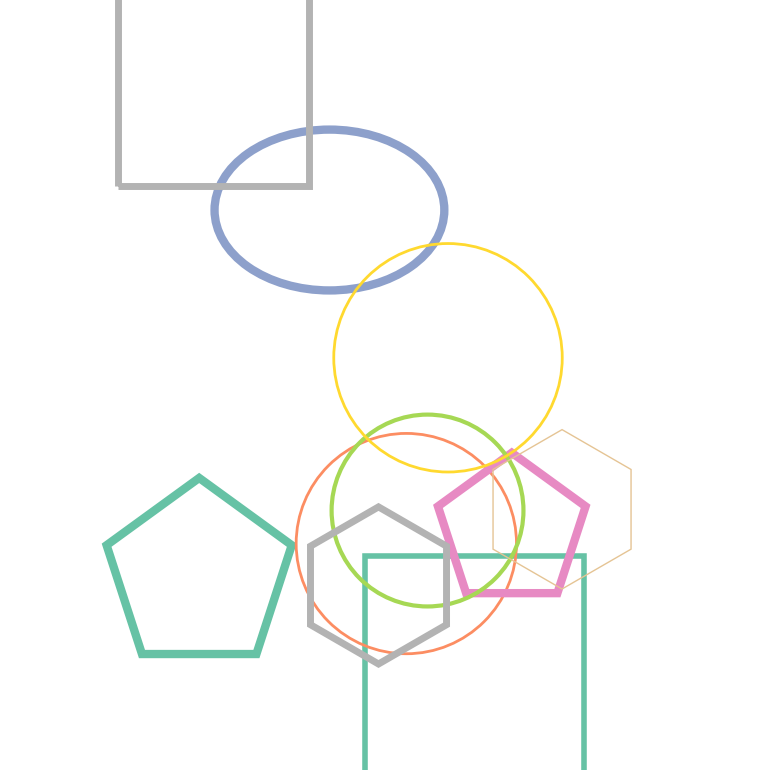[{"shape": "square", "thickness": 2, "radius": 0.71, "center": [0.616, 0.135]}, {"shape": "pentagon", "thickness": 3, "radius": 0.63, "center": [0.259, 0.253]}, {"shape": "circle", "thickness": 1, "radius": 0.72, "center": [0.528, 0.294]}, {"shape": "oval", "thickness": 3, "radius": 0.75, "center": [0.428, 0.727]}, {"shape": "pentagon", "thickness": 3, "radius": 0.5, "center": [0.665, 0.311]}, {"shape": "circle", "thickness": 1.5, "radius": 0.62, "center": [0.555, 0.337]}, {"shape": "circle", "thickness": 1, "radius": 0.74, "center": [0.582, 0.535]}, {"shape": "hexagon", "thickness": 0.5, "radius": 0.52, "center": [0.73, 0.339]}, {"shape": "square", "thickness": 2.5, "radius": 0.62, "center": [0.278, 0.882]}, {"shape": "hexagon", "thickness": 2.5, "radius": 0.51, "center": [0.492, 0.24]}]